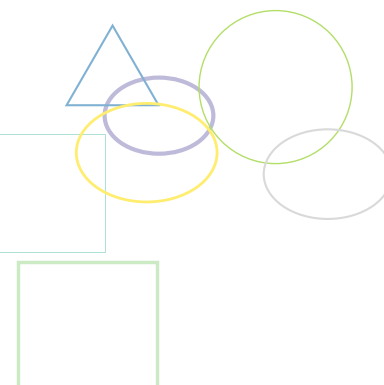[{"shape": "square", "thickness": 0.5, "radius": 0.77, "center": [0.119, 0.498]}, {"shape": "oval", "thickness": 3, "radius": 0.71, "center": [0.413, 0.7]}, {"shape": "triangle", "thickness": 1.5, "radius": 0.69, "center": [0.292, 0.796]}, {"shape": "circle", "thickness": 1, "radius": 0.99, "center": [0.716, 0.774]}, {"shape": "oval", "thickness": 1.5, "radius": 0.83, "center": [0.851, 0.548]}, {"shape": "square", "thickness": 2.5, "radius": 0.91, "center": [0.227, 0.137]}, {"shape": "oval", "thickness": 2, "radius": 0.91, "center": [0.381, 0.603]}]